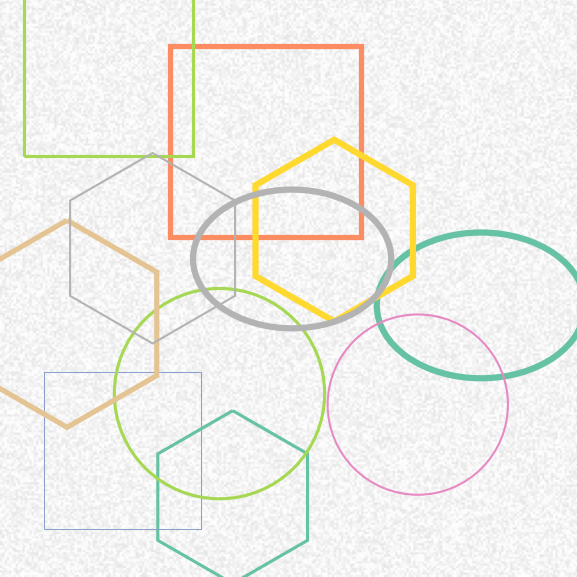[{"shape": "hexagon", "thickness": 1.5, "radius": 0.75, "center": [0.403, 0.138]}, {"shape": "oval", "thickness": 3, "radius": 0.9, "center": [0.833, 0.47]}, {"shape": "square", "thickness": 2.5, "radius": 0.83, "center": [0.461, 0.754]}, {"shape": "square", "thickness": 0.5, "radius": 0.68, "center": [0.213, 0.219]}, {"shape": "circle", "thickness": 1, "radius": 0.78, "center": [0.723, 0.299]}, {"shape": "square", "thickness": 1.5, "radius": 0.73, "center": [0.188, 0.875]}, {"shape": "circle", "thickness": 1.5, "radius": 0.91, "center": [0.38, 0.318]}, {"shape": "hexagon", "thickness": 3, "radius": 0.79, "center": [0.579, 0.6]}, {"shape": "hexagon", "thickness": 2.5, "radius": 0.9, "center": [0.116, 0.438]}, {"shape": "oval", "thickness": 3, "radius": 0.86, "center": [0.506, 0.551]}, {"shape": "hexagon", "thickness": 1, "radius": 0.82, "center": [0.264, 0.569]}]